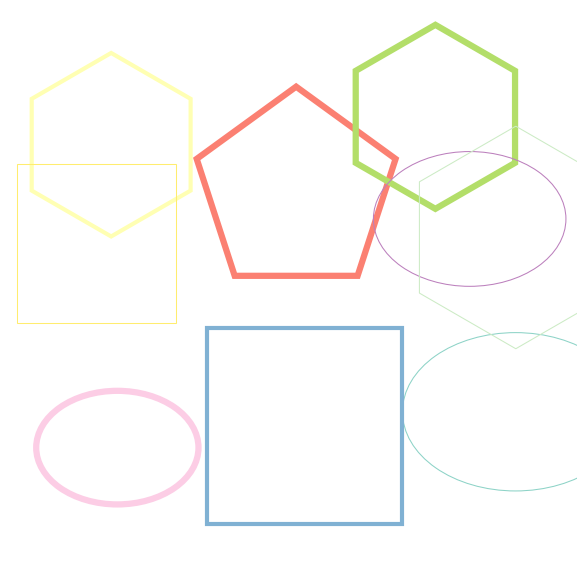[{"shape": "oval", "thickness": 0.5, "radius": 0.98, "center": [0.893, 0.286]}, {"shape": "hexagon", "thickness": 2, "radius": 0.79, "center": [0.192, 0.749]}, {"shape": "pentagon", "thickness": 3, "radius": 0.91, "center": [0.513, 0.668]}, {"shape": "square", "thickness": 2, "radius": 0.84, "center": [0.528, 0.261]}, {"shape": "hexagon", "thickness": 3, "radius": 0.8, "center": [0.754, 0.797]}, {"shape": "oval", "thickness": 3, "radius": 0.7, "center": [0.203, 0.224]}, {"shape": "oval", "thickness": 0.5, "radius": 0.83, "center": [0.813, 0.62]}, {"shape": "hexagon", "thickness": 0.5, "radius": 0.96, "center": [0.893, 0.588]}, {"shape": "square", "thickness": 0.5, "radius": 0.69, "center": [0.167, 0.578]}]